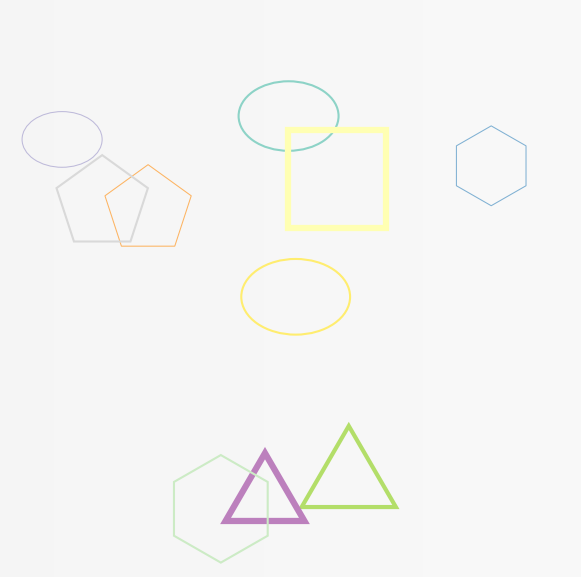[{"shape": "oval", "thickness": 1, "radius": 0.43, "center": [0.496, 0.798]}, {"shape": "square", "thickness": 3, "radius": 0.42, "center": [0.58, 0.689]}, {"shape": "oval", "thickness": 0.5, "radius": 0.34, "center": [0.107, 0.758]}, {"shape": "hexagon", "thickness": 0.5, "radius": 0.35, "center": [0.845, 0.712]}, {"shape": "pentagon", "thickness": 0.5, "radius": 0.39, "center": [0.255, 0.636]}, {"shape": "triangle", "thickness": 2, "radius": 0.47, "center": [0.6, 0.168]}, {"shape": "pentagon", "thickness": 1, "radius": 0.41, "center": [0.176, 0.648]}, {"shape": "triangle", "thickness": 3, "radius": 0.39, "center": [0.456, 0.136]}, {"shape": "hexagon", "thickness": 1, "radius": 0.47, "center": [0.38, 0.118]}, {"shape": "oval", "thickness": 1, "radius": 0.47, "center": [0.509, 0.485]}]